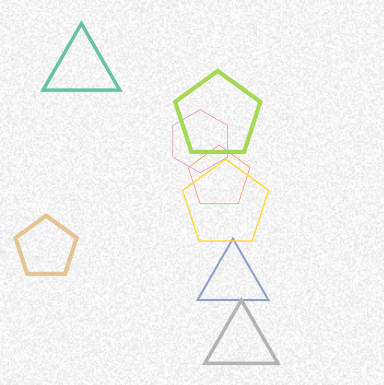[{"shape": "triangle", "thickness": 2.5, "radius": 0.58, "center": [0.211, 0.823]}, {"shape": "pentagon", "thickness": 0.5, "radius": 0.42, "center": [0.569, 0.539]}, {"shape": "triangle", "thickness": 1.5, "radius": 0.53, "center": [0.605, 0.274]}, {"shape": "hexagon", "thickness": 0.5, "radius": 0.41, "center": [0.52, 0.633]}, {"shape": "pentagon", "thickness": 3, "radius": 0.58, "center": [0.566, 0.699]}, {"shape": "pentagon", "thickness": 1, "radius": 0.59, "center": [0.586, 0.469]}, {"shape": "pentagon", "thickness": 3, "radius": 0.42, "center": [0.12, 0.356]}, {"shape": "triangle", "thickness": 2.5, "radius": 0.55, "center": [0.627, 0.111]}]